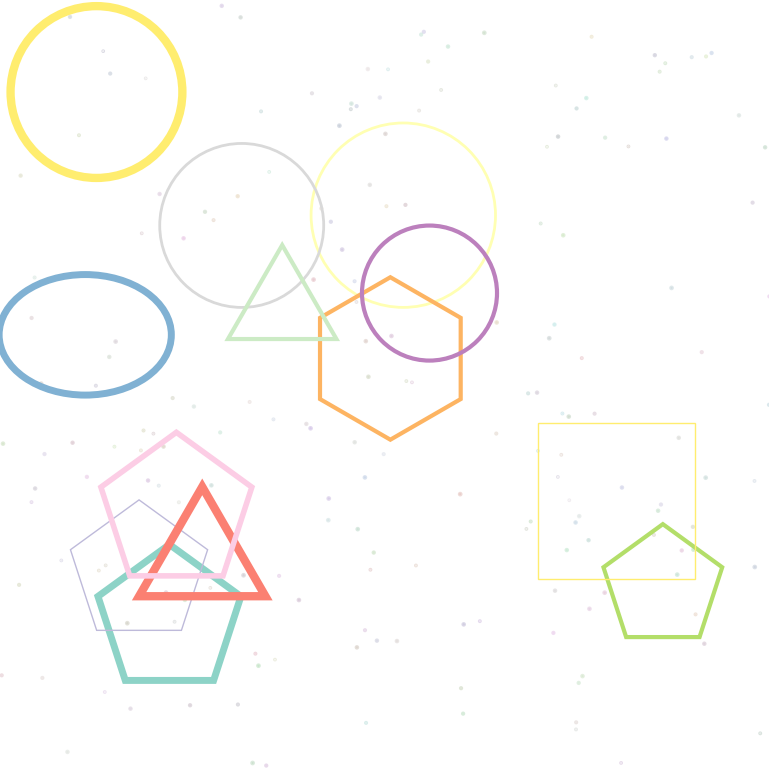[{"shape": "pentagon", "thickness": 2.5, "radius": 0.49, "center": [0.22, 0.195]}, {"shape": "circle", "thickness": 1, "radius": 0.6, "center": [0.524, 0.721]}, {"shape": "pentagon", "thickness": 0.5, "radius": 0.47, "center": [0.181, 0.257]}, {"shape": "triangle", "thickness": 3, "radius": 0.47, "center": [0.263, 0.273]}, {"shape": "oval", "thickness": 2.5, "radius": 0.56, "center": [0.111, 0.565]}, {"shape": "hexagon", "thickness": 1.5, "radius": 0.53, "center": [0.507, 0.534]}, {"shape": "pentagon", "thickness": 1.5, "radius": 0.41, "center": [0.861, 0.238]}, {"shape": "pentagon", "thickness": 2, "radius": 0.52, "center": [0.229, 0.335]}, {"shape": "circle", "thickness": 1, "radius": 0.53, "center": [0.314, 0.707]}, {"shape": "circle", "thickness": 1.5, "radius": 0.44, "center": [0.558, 0.619]}, {"shape": "triangle", "thickness": 1.5, "radius": 0.41, "center": [0.366, 0.6]}, {"shape": "circle", "thickness": 3, "radius": 0.56, "center": [0.125, 0.88]}, {"shape": "square", "thickness": 0.5, "radius": 0.51, "center": [0.801, 0.349]}]